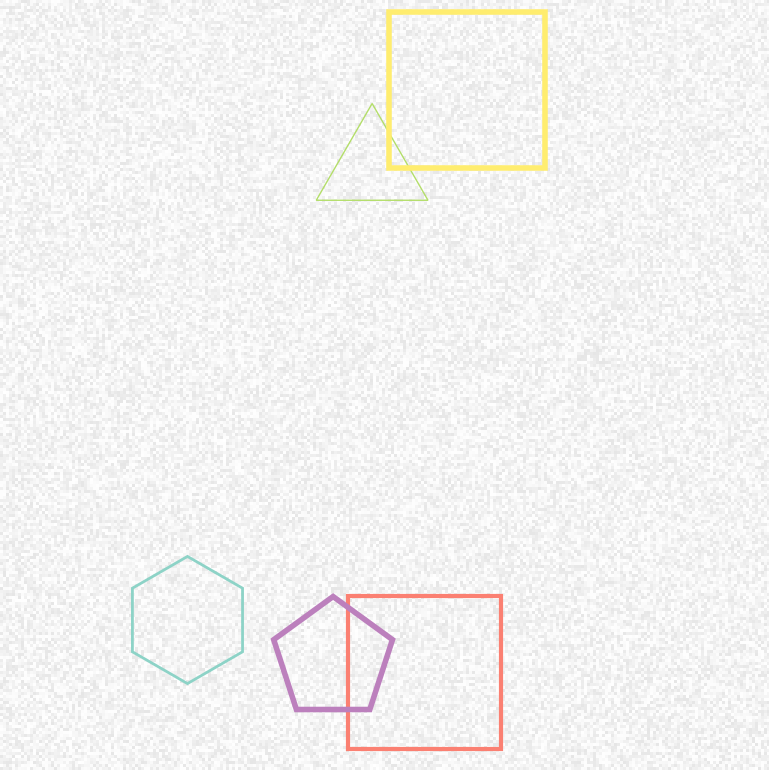[{"shape": "hexagon", "thickness": 1, "radius": 0.41, "center": [0.243, 0.195]}, {"shape": "square", "thickness": 1.5, "radius": 0.5, "center": [0.551, 0.127]}, {"shape": "triangle", "thickness": 0.5, "radius": 0.42, "center": [0.483, 0.782]}, {"shape": "pentagon", "thickness": 2, "radius": 0.41, "center": [0.433, 0.144]}, {"shape": "square", "thickness": 2, "radius": 0.51, "center": [0.606, 0.884]}]